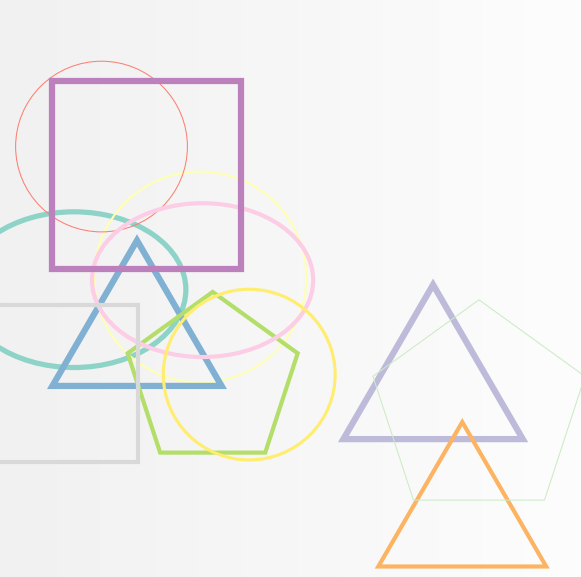[{"shape": "oval", "thickness": 2.5, "radius": 0.96, "center": [0.127, 0.498]}, {"shape": "circle", "thickness": 1, "radius": 0.91, "center": [0.345, 0.519]}, {"shape": "triangle", "thickness": 3, "radius": 0.89, "center": [0.745, 0.328]}, {"shape": "circle", "thickness": 0.5, "radius": 0.74, "center": [0.175, 0.745]}, {"shape": "triangle", "thickness": 3, "radius": 0.84, "center": [0.236, 0.415]}, {"shape": "triangle", "thickness": 2, "radius": 0.83, "center": [0.795, 0.102]}, {"shape": "pentagon", "thickness": 2, "radius": 0.77, "center": [0.366, 0.34]}, {"shape": "oval", "thickness": 2, "radius": 0.95, "center": [0.349, 0.514]}, {"shape": "square", "thickness": 2, "radius": 0.68, "center": [0.1, 0.335]}, {"shape": "square", "thickness": 3, "radius": 0.81, "center": [0.252, 0.696]}, {"shape": "pentagon", "thickness": 0.5, "radius": 0.96, "center": [0.824, 0.288]}, {"shape": "circle", "thickness": 1.5, "radius": 0.74, "center": [0.429, 0.35]}]